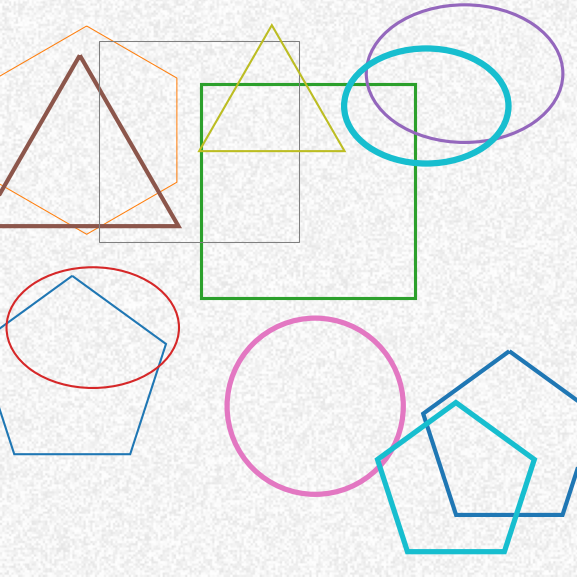[{"shape": "pentagon", "thickness": 2, "radius": 0.78, "center": [0.882, 0.234]}, {"shape": "pentagon", "thickness": 1, "radius": 0.85, "center": [0.125, 0.351]}, {"shape": "hexagon", "thickness": 0.5, "radius": 0.9, "center": [0.15, 0.774]}, {"shape": "square", "thickness": 1.5, "radius": 0.93, "center": [0.534, 0.668]}, {"shape": "oval", "thickness": 1, "radius": 0.75, "center": [0.161, 0.432]}, {"shape": "oval", "thickness": 1.5, "radius": 0.85, "center": [0.804, 0.872]}, {"shape": "triangle", "thickness": 2, "radius": 0.99, "center": [0.138, 0.706]}, {"shape": "circle", "thickness": 2.5, "radius": 0.76, "center": [0.546, 0.296]}, {"shape": "square", "thickness": 0.5, "radius": 0.87, "center": [0.345, 0.754]}, {"shape": "triangle", "thickness": 1, "radius": 0.73, "center": [0.471, 0.81]}, {"shape": "oval", "thickness": 3, "radius": 0.71, "center": [0.738, 0.816]}, {"shape": "pentagon", "thickness": 2.5, "radius": 0.71, "center": [0.789, 0.159]}]